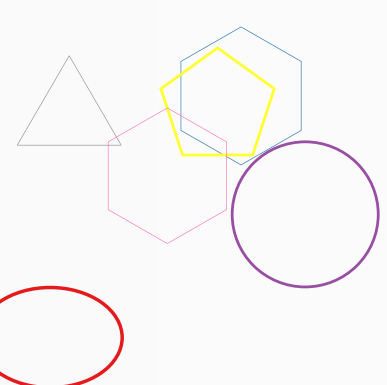[{"shape": "oval", "thickness": 2.5, "radius": 0.93, "center": [0.13, 0.123]}, {"shape": "hexagon", "thickness": 0.5, "radius": 0.9, "center": [0.622, 0.751]}, {"shape": "circle", "thickness": 2, "radius": 0.94, "center": [0.788, 0.443]}, {"shape": "pentagon", "thickness": 2, "radius": 0.77, "center": [0.562, 0.722]}, {"shape": "hexagon", "thickness": 0.5, "radius": 0.88, "center": [0.432, 0.544]}, {"shape": "triangle", "thickness": 0.5, "radius": 0.77, "center": [0.179, 0.7]}]